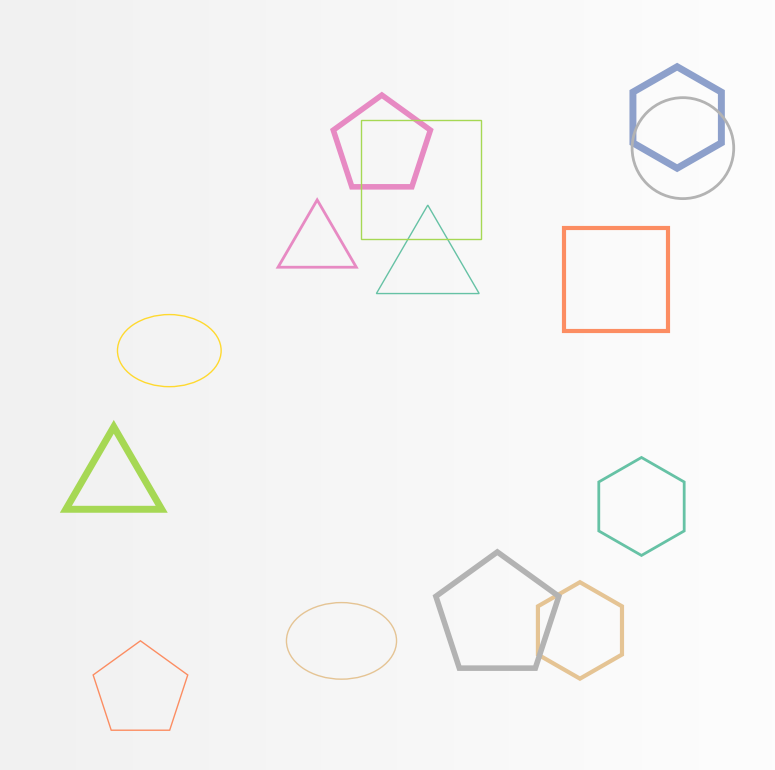[{"shape": "hexagon", "thickness": 1, "radius": 0.32, "center": [0.828, 0.342]}, {"shape": "triangle", "thickness": 0.5, "radius": 0.38, "center": [0.552, 0.657]}, {"shape": "square", "thickness": 1.5, "radius": 0.34, "center": [0.795, 0.637]}, {"shape": "pentagon", "thickness": 0.5, "radius": 0.32, "center": [0.181, 0.104]}, {"shape": "hexagon", "thickness": 2.5, "radius": 0.33, "center": [0.874, 0.847]}, {"shape": "pentagon", "thickness": 2, "radius": 0.33, "center": [0.493, 0.811]}, {"shape": "triangle", "thickness": 1, "radius": 0.29, "center": [0.409, 0.682]}, {"shape": "triangle", "thickness": 2.5, "radius": 0.36, "center": [0.147, 0.374]}, {"shape": "square", "thickness": 0.5, "radius": 0.39, "center": [0.543, 0.767]}, {"shape": "oval", "thickness": 0.5, "radius": 0.33, "center": [0.218, 0.545]}, {"shape": "oval", "thickness": 0.5, "radius": 0.36, "center": [0.441, 0.168]}, {"shape": "hexagon", "thickness": 1.5, "radius": 0.31, "center": [0.748, 0.181]}, {"shape": "circle", "thickness": 1, "radius": 0.33, "center": [0.881, 0.808]}, {"shape": "pentagon", "thickness": 2, "radius": 0.42, "center": [0.642, 0.2]}]